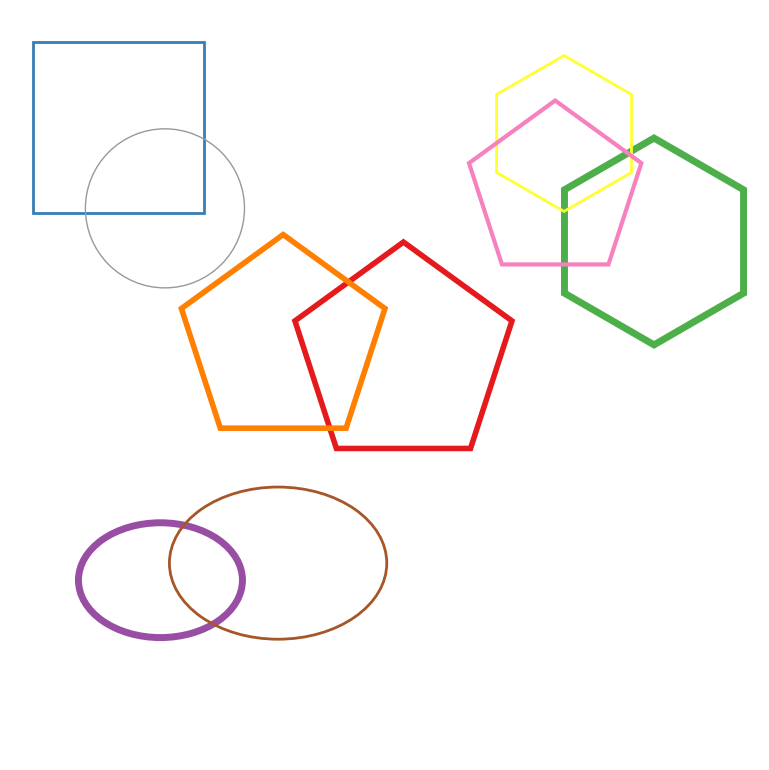[{"shape": "pentagon", "thickness": 2, "radius": 0.74, "center": [0.524, 0.537]}, {"shape": "square", "thickness": 1, "radius": 0.55, "center": [0.154, 0.835]}, {"shape": "hexagon", "thickness": 2.5, "radius": 0.67, "center": [0.849, 0.686]}, {"shape": "oval", "thickness": 2.5, "radius": 0.53, "center": [0.208, 0.247]}, {"shape": "pentagon", "thickness": 2, "radius": 0.69, "center": [0.368, 0.556]}, {"shape": "hexagon", "thickness": 1, "radius": 0.51, "center": [0.733, 0.827]}, {"shape": "oval", "thickness": 1, "radius": 0.71, "center": [0.361, 0.269]}, {"shape": "pentagon", "thickness": 1.5, "radius": 0.59, "center": [0.721, 0.752]}, {"shape": "circle", "thickness": 0.5, "radius": 0.52, "center": [0.214, 0.729]}]